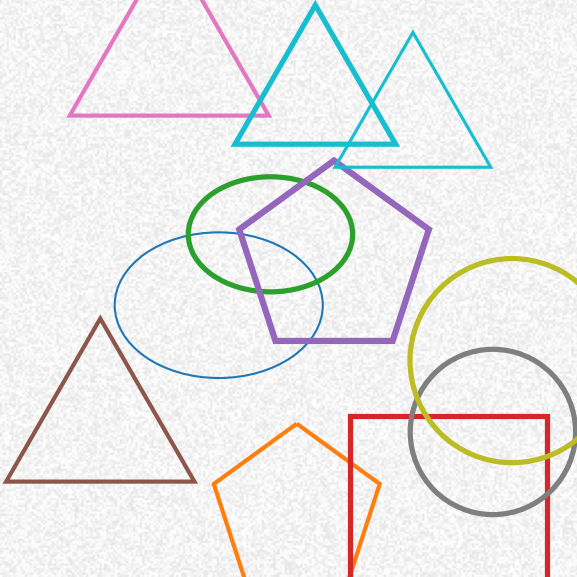[{"shape": "oval", "thickness": 1, "radius": 0.9, "center": [0.379, 0.471]}, {"shape": "pentagon", "thickness": 2, "radius": 0.76, "center": [0.514, 0.114]}, {"shape": "oval", "thickness": 2.5, "radius": 0.71, "center": [0.468, 0.593]}, {"shape": "square", "thickness": 2.5, "radius": 0.85, "center": [0.777, 0.108]}, {"shape": "pentagon", "thickness": 3, "radius": 0.86, "center": [0.578, 0.548]}, {"shape": "triangle", "thickness": 2, "radius": 0.94, "center": [0.174, 0.259]}, {"shape": "triangle", "thickness": 2, "radius": 1.0, "center": [0.293, 0.898]}, {"shape": "circle", "thickness": 2.5, "radius": 0.72, "center": [0.853, 0.251]}, {"shape": "circle", "thickness": 2.5, "radius": 0.88, "center": [0.887, 0.375]}, {"shape": "triangle", "thickness": 2.5, "radius": 0.8, "center": [0.546, 0.83]}, {"shape": "triangle", "thickness": 1.5, "radius": 0.78, "center": [0.715, 0.787]}]